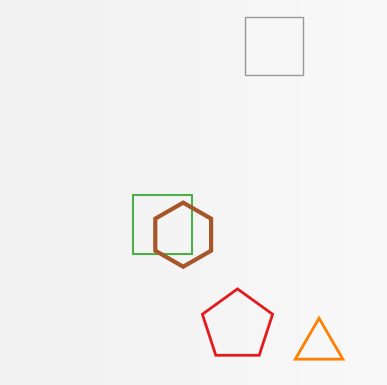[{"shape": "pentagon", "thickness": 2, "radius": 0.48, "center": [0.613, 0.154]}, {"shape": "square", "thickness": 1.5, "radius": 0.38, "center": [0.42, 0.417]}, {"shape": "triangle", "thickness": 2, "radius": 0.35, "center": [0.823, 0.103]}, {"shape": "hexagon", "thickness": 3, "radius": 0.42, "center": [0.473, 0.39]}, {"shape": "square", "thickness": 1, "radius": 0.38, "center": [0.707, 0.881]}]